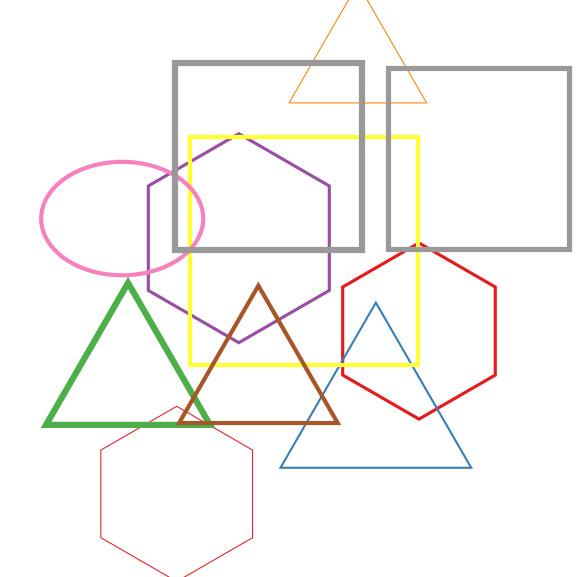[{"shape": "hexagon", "thickness": 0.5, "radius": 0.76, "center": [0.306, 0.144]}, {"shape": "hexagon", "thickness": 1.5, "radius": 0.76, "center": [0.726, 0.426]}, {"shape": "triangle", "thickness": 1, "radius": 0.95, "center": [0.651, 0.284]}, {"shape": "triangle", "thickness": 3, "radius": 0.82, "center": [0.222, 0.345]}, {"shape": "hexagon", "thickness": 1.5, "radius": 0.9, "center": [0.414, 0.587]}, {"shape": "triangle", "thickness": 0.5, "radius": 0.69, "center": [0.62, 0.89]}, {"shape": "square", "thickness": 2, "radius": 0.99, "center": [0.527, 0.565]}, {"shape": "triangle", "thickness": 2, "radius": 0.79, "center": [0.447, 0.346]}, {"shape": "oval", "thickness": 2, "radius": 0.7, "center": [0.212, 0.621]}, {"shape": "square", "thickness": 2.5, "radius": 0.78, "center": [0.829, 0.725]}, {"shape": "square", "thickness": 3, "radius": 0.81, "center": [0.465, 0.728]}]